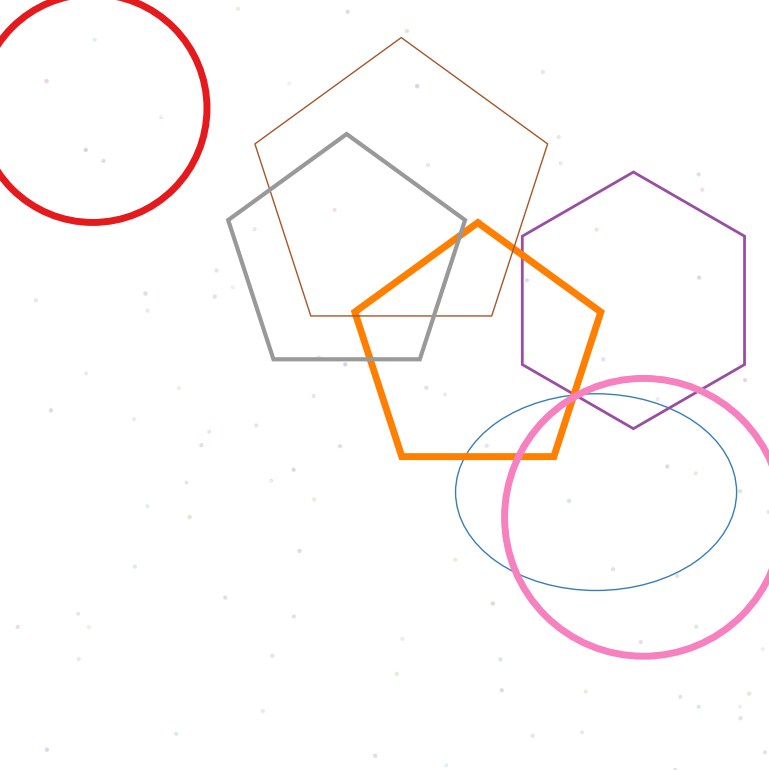[{"shape": "circle", "thickness": 2.5, "radius": 0.74, "center": [0.12, 0.859]}, {"shape": "oval", "thickness": 0.5, "radius": 0.91, "center": [0.774, 0.361]}, {"shape": "hexagon", "thickness": 1, "radius": 0.83, "center": [0.823, 0.61]}, {"shape": "pentagon", "thickness": 2.5, "radius": 0.84, "center": [0.621, 0.543]}, {"shape": "pentagon", "thickness": 0.5, "radius": 1.0, "center": [0.521, 0.751]}, {"shape": "circle", "thickness": 2.5, "radius": 0.9, "center": [0.836, 0.328]}, {"shape": "pentagon", "thickness": 1.5, "radius": 0.81, "center": [0.45, 0.664]}]